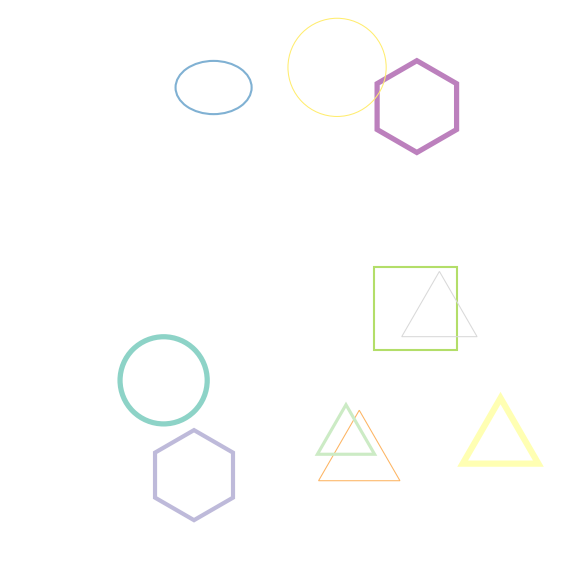[{"shape": "circle", "thickness": 2.5, "radius": 0.38, "center": [0.283, 0.341]}, {"shape": "triangle", "thickness": 3, "radius": 0.38, "center": [0.867, 0.234]}, {"shape": "hexagon", "thickness": 2, "radius": 0.39, "center": [0.336, 0.176]}, {"shape": "oval", "thickness": 1, "radius": 0.33, "center": [0.37, 0.848]}, {"shape": "triangle", "thickness": 0.5, "radius": 0.41, "center": [0.622, 0.207]}, {"shape": "square", "thickness": 1, "radius": 0.36, "center": [0.72, 0.465]}, {"shape": "triangle", "thickness": 0.5, "radius": 0.38, "center": [0.761, 0.454]}, {"shape": "hexagon", "thickness": 2.5, "radius": 0.4, "center": [0.722, 0.815]}, {"shape": "triangle", "thickness": 1.5, "radius": 0.29, "center": [0.599, 0.241]}, {"shape": "circle", "thickness": 0.5, "radius": 0.43, "center": [0.584, 0.882]}]